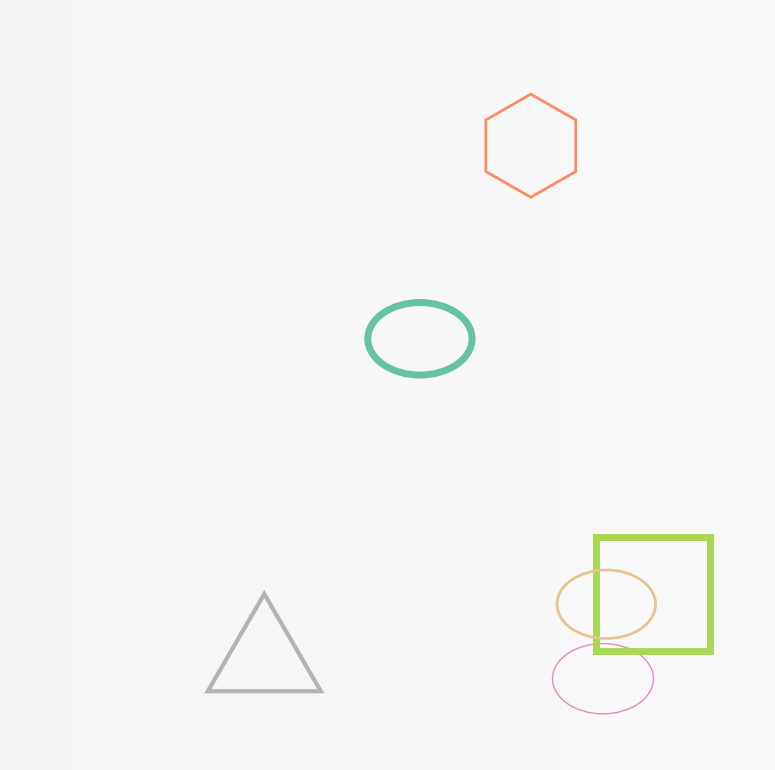[{"shape": "oval", "thickness": 2.5, "radius": 0.34, "center": [0.542, 0.56]}, {"shape": "hexagon", "thickness": 1, "radius": 0.33, "center": [0.685, 0.811]}, {"shape": "oval", "thickness": 0.5, "radius": 0.33, "center": [0.778, 0.119]}, {"shape": "square", "thickness": 2.5, "radius": 0.37, "center": [0.843, 0.229]}, {"shape": "oval", "thickness": 1, "radius": 0.32, "center": [0.782, 0.215]}, {"shape": "triangle", "thickness": 1.5, "radius": 0.42, "center": [0.341, 0.144]}]